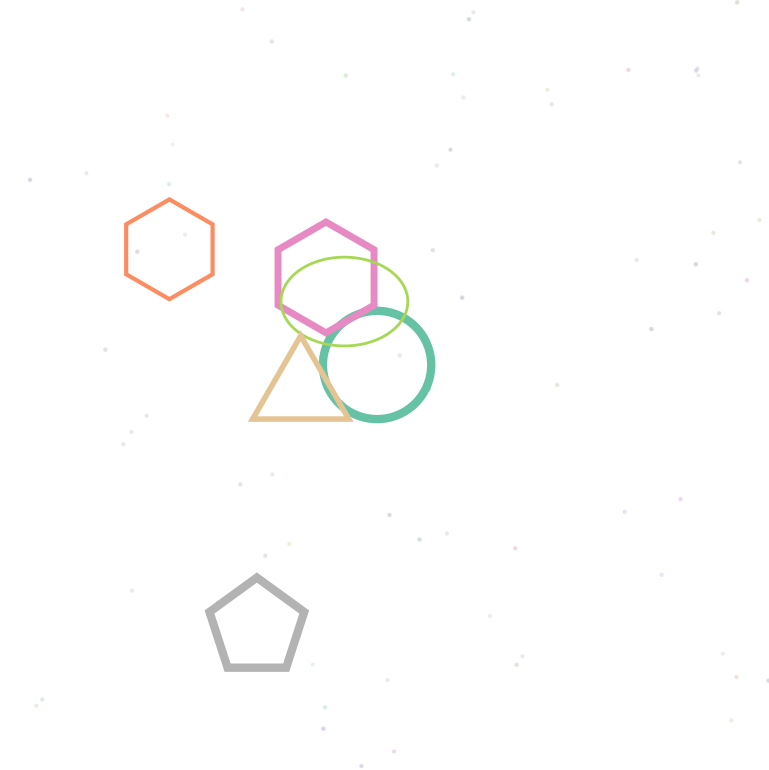[{"shape": "circle", "thickness": 3, "radius": 0.35, "center": [0.49, 0.526]}, {"shape": "hexagon", "thickness": 1.5, "radius": 0.32, "center": [0.22, 0.676]}, {"shape": "hexagon", "thickness": 2.5, "radius": 0.36, "center": [0.423, 0.64]}, {"shape": "oval", "thickness": 1, "radius": 0.41, "center": [0.447, 0.608]}, {"shape": "triangle", "thickness": 2, "radius": 0.36, "center": [0.391, 0.492]}, {"shape": "pentagon", "thickness": 3, "radius": 0.32, "center": [0.334, 0.185]}]